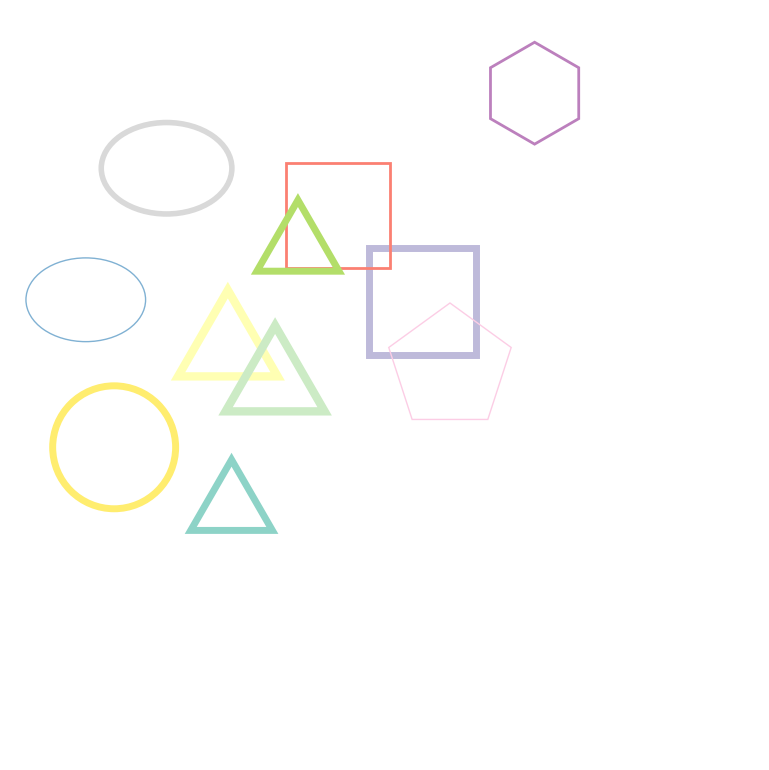[{"shape": "triangle", "thickness": 2.5, "radius": 0.31, "center": [0.301, 0.342]}, {"shape": "triangle", "thickness": 3, "radius": 0.37, "center": [0.296, 0.549]}, {"shape": "square", "thickness": 2.5, "radius": 0.35, "center": [0.548, 0.608]}, {"shape": "square", "thickness": 1, "radius": 0.34, "center": [0.439, 0.72]}, {"shape": "oval", "thickness": 0.5, "radius": 0.39, "center": [0.111, 0.611]}, {"shape": "triangle", "thickness": 2.5, "radius": 0.31, "center": [0.387, 0.679]}, {"shape": "pentagon", "thickness": 0.5, "radius": 0.42, "center": [0.584, 0.523]}, {"shape": "oval", "thickness": 2, "radius": 0.42, "center": [0.216, 0.781]}, {"shape": "hexagon", "thickness": 1, "radius": 0.33, "center": [0.694, 0.879]}, {"shape": "triangle", "thickness": 3, "radius": 0.37, "center": [0.357, 0.503]}, {"shape": "circle", "thickness": 2.5, "radius": 0.4, "center": [0.148, 0.419]}]